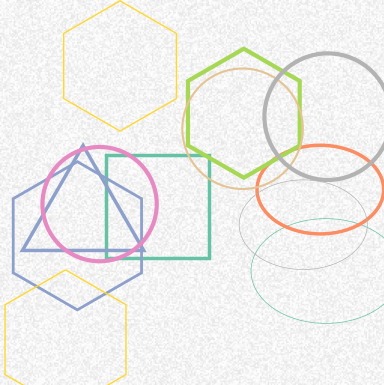[{"shape": "oval", "thickness": 0.5, "radius": 0.97, "center": [0.846, 0.296]}, {"shape": "square", "thickness": 2.5, "radius": 0.67, "center": [0.409, 0.463]}, {"shape": "oval", "thickness": 2.5, "radius": 0.82, "center": [0.832, 0.508]}, {"shape": "hexagon", "thickness": 2, "radius": 0.96, "center": [0.201, 0.388]}, {"shape": "triangle", "thickness": 2.5, "radius": 0.91, "center": [0.216, 0.44]}, {"shape": "circle", "thickness": 3, "radius": 0.74, "center": [0.259, 0.47]}, {"shape": "hexagon", "thickness": 3, "radius": 0.84, "center": [0.633, 0.706]}, {"shape": "hexagon", "thickness": 1, "radius": 0.91, "center": [0.17, 0.118]}, {"shape": "hexagon", "thickness": 1, "radius": 0.85, "center": [0.312, 0.829]}, {"shape": "circle", "thickness": 1.5, "radius": 0.78, "center": [0.63, 0.666]}, {"shape": "oval", "thickness": 0.5, "radius": 0.83, "center": [0.788, 0.416]}, {"shape": "circle", "thickness": 3, "radius": 0.82, "center": [0.851, 0.697]}]